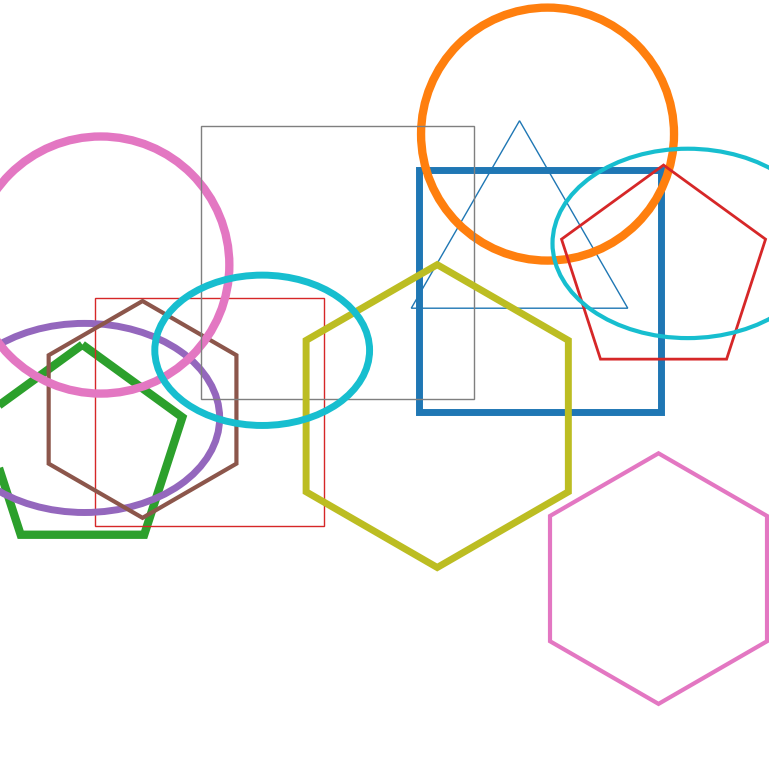[{"shape": "triangle", "thickness": 0.5, "radius": 0.81, "center": [0.675, 0.681]}, {"shape": "square", "thickness": 2.5, "radius": 0.78, "center": [0.702, 0.622]}, {"shape": "circle", "thickness": 3, "radius": 0.82, "center": [0.711, 0.826]}, {"shape": "pentagon", "thickness": 3, "radius": 0.68, "center": [0.107, 0.416]}, {"shape": "pentagon", "thickness": 1, "radius": 0.7, "center": [0.862, 0.646]}, {"shape": "square", "thickness": 0.5, "radius": 0.74, "center": [0.272, 0.465]}, {"shape": "oval", "thickness": 2.5, "radius": 0.88, "center": [0.11, 0.457]}, {"shape": "hexagon", "thickness": 1.5, "radius": 0.7, "center": [0.185, 0.468]}, {"shape": "hexagon", "thickness": 1.5, "radius": 0.81, "center": [0.855, 0.249]}, {"shape": "circle", "thickness": 3, "radius": 0.83, "center": [0.131, 0.656]}, {"shape": "square", "thickness": 0.5, "radius": 0.89, "center": [0.439, 0.659]}, {"shape": "hexagon", "thickness": 2.5, "radius": 0.98, "center": [0.568, 0.46]}, {"shape": "oval", "thickness": 2.5, "radius": 0.7, "center": [0.341, 0.545]}, {"shape": "oval", "thickness": 1.5, "radius": 0.88, "center": [0.893, 0.684]}]